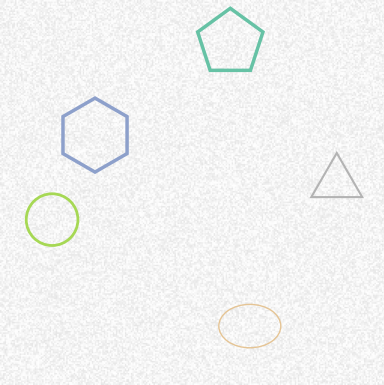[{"shape": "pentagon", "thickness": 2.5, "radius": 0.45, "center": [0.598, 0.889]}, {"shape": "hexagon", "thickness": 2.5, "radius": 0.48, "center": [0.247, 0.649]}, {"shape": "circle", "thickness": 2, "radius": 0.34, "center": [0.135, 0.43]}, {"shape": "oval", "thickness": 1, "radius": 0.4, "center": [0.649, 0.153]}, {"shape": "triangle", "thickness": 1.5, "radius": 0.38, "center": [0.875, 0.526]}]